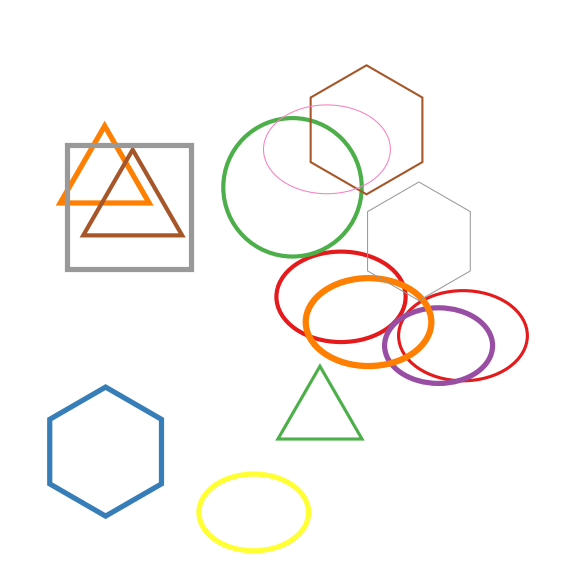[{"shape": "oval", "thickness": 1.5, "radius": 0.56, "center": [0.802, 0.418]}, {"shape": "oval", "thickness": 2, "radius": 0.56, "center": [0.591, 0.485]}, {"shape": "hexagon", "thickness": 2.5, "radius": 0.56, "center": [0.183, 0.217]}, {"shape": "circle", "thickness": 2, "radius": 0.6, "center": [0.506, 0.675]}, {"shape": "triangle", "thickness": 1.5, "radius": 0.42, "center": [0.554, 0.281]}, {"shape": "oval", "thickness": 2.5, "radius": 0.47, "center": [0.759, 0.401]}, {"shape": "triangle", "thickness": 2.5, "radius": 0.44, "center": [0.181, 0.692]}, {"shape": "oval", "thickness": 3, "radius": 0.54, "center": [0.638, 0.441]}, {"shape": "oval", "thickness": 2.5, "radius": 0.47, "center": [0.439, 0.112]}, {"shape": "triangle", "thickness": 2, "radius": 0.49, "center": [0.23, 0.641]}, {"shape": "hexagon", "thickness": 1, "radius": 0.56, "center": [0.635, 0.774]}, {"shape": "oval", "thickness": 0.5, "radius": 0.55, "center": [0.566, 0.741]}, {"shape": "hexagon", "thickness": 0.5, "radius": 0.51, "center": [0.725, 0.581]}, {"shape": "square", "thickness": 2.5, "radius": 0.54, "center": [0.223, 0.641]}]